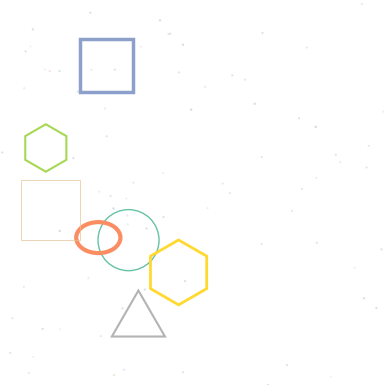[{"shape": "circle", "thickness": 1, "radius": 0.4, "center": [0.334, 0.376]}, {"shape": "oval", "thickness": 3, "radius": 0.29, "center": [0.255, 0.383]}, {"shape": "square", "thickness": 2.5, "radius": 0.34, "center": [0.277, 0.83]}, {"shape": "hexagon", "thickness": 1.5, "radius": 0.31, "center": [0.119, 0.616]}, {"shape": "hexagon", "thickness": 2, "radius": 0.42, "center": [0.464, 0.292]}, {"shape": "square", "thickness": 0.5, "radius": 0.39, "center": [0.132, 0.455]}, {"shape": "triangle", "thickness": 1.5, "radius": 0.4, "center": [0.359, 0.166]}]